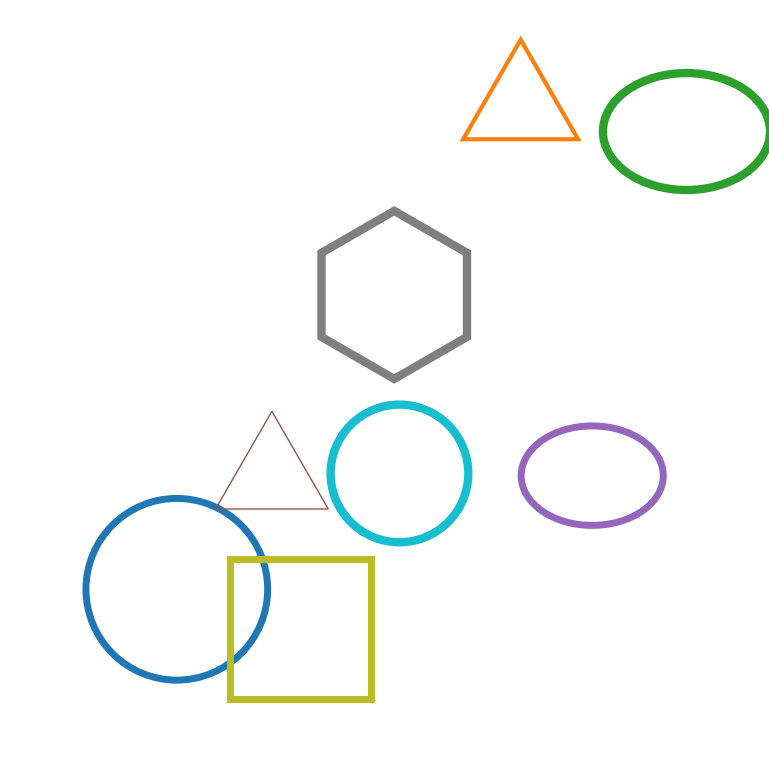[{"shape": "circle", "thickness": 2.5, "radius": 0.59, "center": [0.23, 0.235]}, {"shape": "triangle", "thickness": 1.5, "radius": 0.43, "center": [0.676, 0.862]}, {"shape": "oval", "thickness": 3, "radius": 0.54, "center": [0.892, 0.829]}, {"shape": "oval", "thickness": 2.5, "radius": 0.46, "center": [0.769, 0.382]}, {"shape": "triangle", "thickness": 0.5, "radius": 0.42, "center": [0.353, 0.381]}, {"shape": "hexagon", "thickness": 3, "radius": 0.55, "center": [0.512, 0.617]}, {"shape": "square", "thickness": 2.5, "radius": 0.46, "center": [0.39, 0.183]}, {"shape": "circle", "thickness": 3, "radius": 0.45, "center": [0.519, 0.385]}]